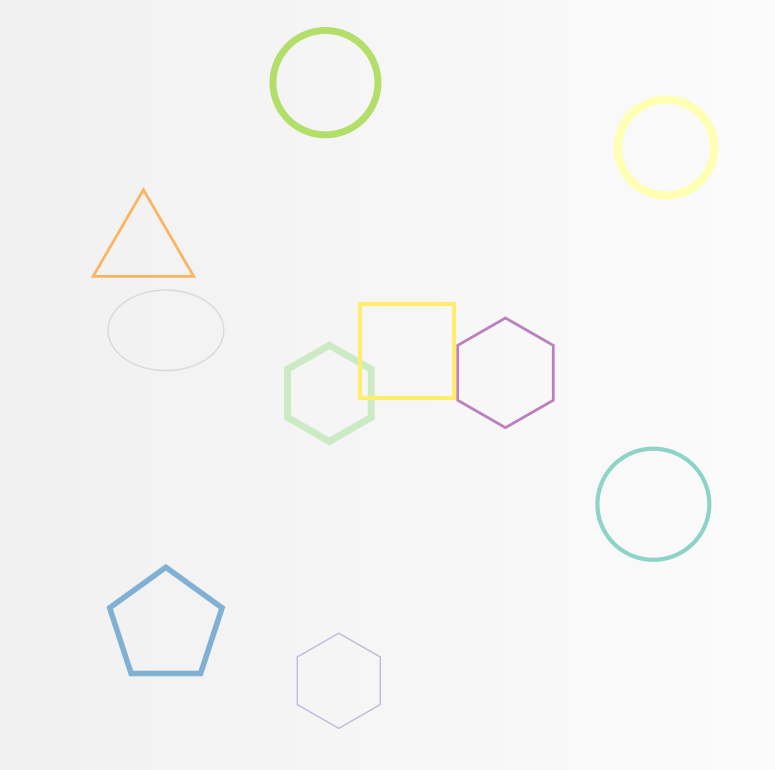[{"shape": "circle", "thickness": 1.5, "radius": 0.36, "center": [0.843, 0.345]}, {"shape": "circle", "thickness": 3, "radius": 0.31, "center": [0.859, 0.808]}, {"shape": "hexagon", "thickness": 0.5, "radius": 0.31, "center": [0.437, 0.116]}, {"shape": "pentagon", "thickness": 2, "radius": 0.38, "center": [0.214, 0.187]}, {"shape": "triangle", "thickness": 1, "radius": 0.37, "center": [0.185, 0.679]}, {"shape": "circle", "thickness": 2.5, "radius": 0.34, "center": [0.42, 0.893]}, {"shape": "oval", "thickness": 0.5, "radius": 0.37, "center": [0.214, 0.571]}, {"shape": "hexagon", "thickness": 1, "radius": 0.36, "center": [0.652, 0.516]}, {"shape": "hexagon", "thickness": 2.5, "radius": 0.31, "center": [0.425, 0.489]}, {"shape": "square", "thickness": 1.5, "radius": 0.3, "center": [0.525, 0.544]}]